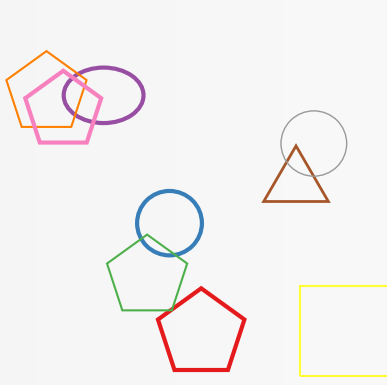[{"shape": "pentagon", "thickness": 3, "radius": 0.59, "center": [0.519, 0.134]}, {"shape": "circle", "thickness": 3, "radius": 0.42, "center": [0.437, 0.42]}, {"shape": "pentagon", "thickness": 1.5, "radius": 0.54, "center": [0.38, 0.282]}, {"shape": "oval", "thickness": 3, "radius": 0.51, "center": [0.267, 0.752]}, {"shape": "pentagon", "thickness": 1.5, "radius": 0.54, "center": [0.12, 0.758]}, {"shape": "square", "thickness": 1.5, "radius": 0.58, "center": [0.889, 0.14]}, {"shape": "triangle", "thickness": 2, "radius": 0.48, "center": [0.764, 0.525]}, {"shape": "pentagon", "thickness": 3, "radius": 0.52, "center": [0.163, 0.713]}, {"shape": "circle", "thickness": 1, "radius": 0.42, "center": [0.81, 0.627]}]